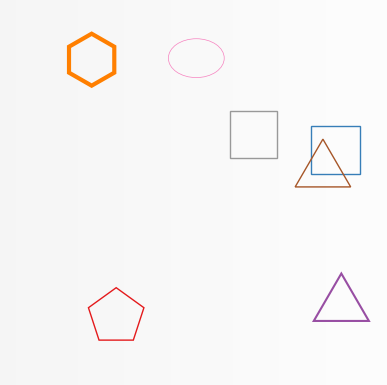[{"shape": "pentagon", "thickness": 1, "radius": 0.38, "center": [0.3, 0.177]}, {"shape": "square", "thickness": 1, "radius": 0.31, "center": [0.866, 0.612]}, {"shape": "triangle", "thickness": 1.5, "radius": 0.41, "center": [0.881, 0.207]}, {"shape": "hexagon", "thickness": 3, "radius": 0.34, "center": [0.237, 0.845]}, {"shape": "triangle", "thickness": 1, "radius": 0.41, "center": [0.833, 0.556]}, {"shape": "oval", "thickness": 0.5, "radius": 0.36, "center": [0.507, 0.849]}, {"shape": "square", "thickness": 1, "radius": 0.31, "center": [0.654, 0.651]}]